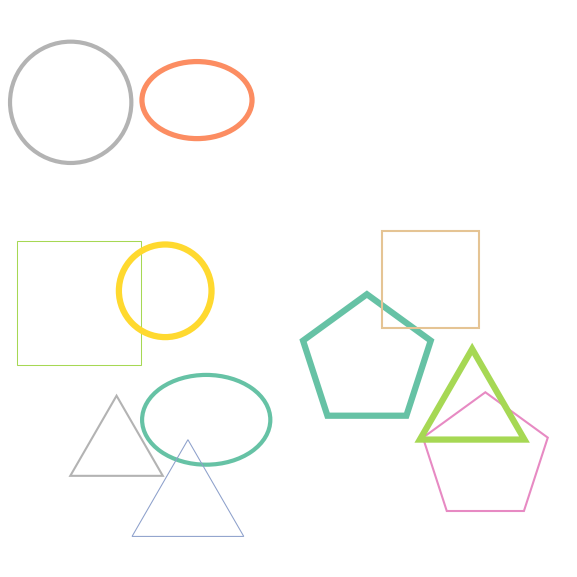[{"shape": "pentagon", "thickness": 3, "radius": 0.58, "center": [0.635, 0.373]}, {"shape": "oval", "thickness": 2, "radius": 0.56, "center": [0.357, 0.272]}, {"shape": "oval", "thickness": 2.5, "radius": 0.48, "center": [0.341, 0.826]}, {"shape": "triangle", "thickness": 0.5, "radius": 0.56, "center": [0.325, 0.126]}, {"shape": "pentagon", "thickness": 1, "radius": 0.57, "center": [0.84, 0.206]}, {"shape": "square", "thickness": 0.5, "radius": 0.54, "center": [0.137, 0.474]}, {"shape": "triangle", "thickness": 3, "radius": 0.52, "center": [0.818, 0.29]}, {"shape": "circle", "thickness": 3, "radius": 0.4, "center": [0.286, 0.496]}, {"shape": "square", "thickness": 1, "radius": 0.42, "center": [0.745, 0.515]}, {"shape": "circle", "thickness": 2, "radius": 0.53, "center": [0.122, 0.822]}, {"shape": "triangle", "thickness": 1, "radius": 0.46, "center": [0.202, 0.221]}]